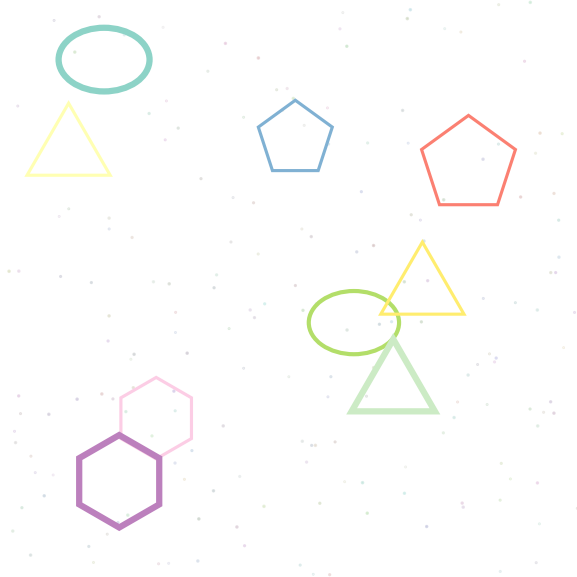[{"shape": "oval", "thickness": 3, "radius": 0.39, "center": [0.18, 0.896]}, {"shape": "triangle", "thickness": 1.5, "radius": 0.42, "center": [0.119, 0.737]}, {"shape": "pentagon", "thickness": 1.5, "radius": 0.43, "center": [0.811, 0.714]}, {"shape": "pentagon", "thickness": 1.5, "radius": 0.34, "center": [0.511, 0.758]}, {"shape": "oval", "thickness": 2, "radius": 0.39, "center": [0.613, 0.44]}, {"shape": "hexagon", "thickness": 1.5, "radius": 0.35, "center": [0.27, 0.275]}, {"shape": "hexagon", "thickness": 3, "radius": 0.4, "center": [0.206, 0.166]}, {"shape": "triangle", "thickness": 3, "radius": 0.42, "center": [0.681, 0.328]}, {"shape": "triangle", "thickness": 1.5, "radius": 0.42, "center": [0.731, 0.497]}]